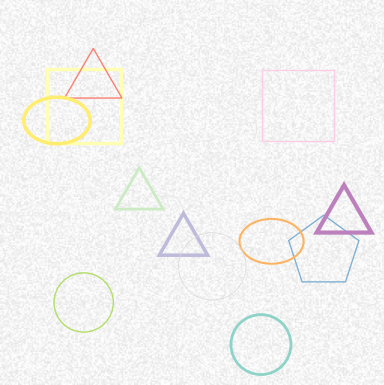[{"shape": "circle", "thickness": 2, "radius": 0.39, "center": [0.678, 0.105]}, {"shape": "square", "thickness": 2.5, "radius": 0.48, "center": [0.218, 0.724]}, {"shape": "triangle", "thickness": 2.5, "radius": 0.36, "center": [0.477, 0.373]}, {"shape": "triangle", "thickness": 1, "radius": 0.43, "center": [0.242, 0.788]}, {"shape": "pentagon", "thickness": 1, "radius": 0.48, "center": [0.841, 0.345]}, {"shape": "oval", "thickness": 1.5, "radius": 0.42, "center": [0.705, 0.373]}, {"shape": "circle", "thickness": 1, "radius": 0.38, "center": [0.217, 0.214]}, {"shape": "square", "thickness": 1, "radius": 0.47, "center": [0.775, 0.726]}, {"shape": "circle", "thickness": 0.5, "radius": 0.44, "center": [0.551, 0.308]}, {"shape": "triangle", "thickness": 3, "radius": 0.41, "center": [0.894, 0.437]}, {"shape": "triangle", "thickness": 2, "radius": 0.36, "center": [0.362, 0.493]}, {"shape": "oval", "thickness": 2.5, "radius": 0.43, "center": [0.148, 0.687]}]